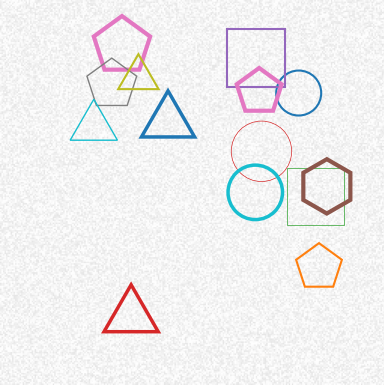[{"shape": "triangle", "thickness": 2.5, "radius": 0.4, "center": [0.436, 0.684]}, {"shape": "circle", "thickness": 1.5, "radius": 0.29, "center": [0.776, 0.758]}, {"shape": "pentagon", "thickness": 1.5, "radius": 0.31, "center": [0.829, 0.306]}, {"shape": "square", "thickness": 0.5, "radius": 0.37, "center": [0.819, 0.49]}, {"shape": "triangle", "thickness": 2.5, "radius": 0.41, "center": [0.341, 0.179]}, {"shape": "circle", "thickness": 0.5, "radius": 0.39, "center": [0.679, 0.607]}, {"shape": "square", "thickness": 1.5, "radius": 0.38, "center": [0.665, 0.849]}, {"shape": "hexagon", "thickness": 3, "radius": 0.35, "center": [0.849, 0.516]}, {"shape": "pentagon", "thickness": 3, "radius": 0.39, "center": [0.317, 0.881]}, {"shape": "pentagon", "thickness": 3, "radius": 0.31, "center": [0.673, 0.762]}, {"shape": "pentagon", "thickness": 1, "radius": 0.34, "center": [0.29, 0.781]}, {"shape": "triangle", "thickness": 1.5, "radius": 0.3, "center": [0.359, 0.799]}, {"shape": "circle", "thickness": 2.5, "radius": 0.35, "center": [0.663, 0.5]}, {"shape": "triangle", "thickness": 1, "radius": 0.35, "center": [0.244, 0.671]}]